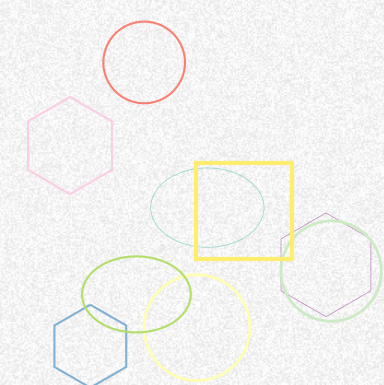[{"shape": "oval", "thickness": 0.5, "radius": 0.74, "center": [0.539, 0.461]}, {"shape": "circle", "thickness": 2, "radius": 0.69, "center": [0.512, 0.149]}, {"shape": "circle", "thickness": 1.5, "radius": 0.53, "center": [0.374, 0.838]}, {"shape": "hexagon", "thickness": 1.5, "radius": 0.54, "center": [0.235, 0.101]}, {"shape": "oval", "thickness": 1.5, "radius": 0.71, "center": [0.354, 0.235]}, {"shape": "hexagon", "thickness": 1.5, "radius": 0.63, "center": [0.182, 0.622]}, {"shape": "hexagon", "thickness": 0.5, "radius": 0.67, "center": [0.847, 0.312]}, {"shape": "circle", "thickness": 2, "radius": 0.65, "center": [0.86, 0.296]}, {"shape": "square", "thickness": 3, "radius": 0.62, "center": [0.634, 0.451]}]